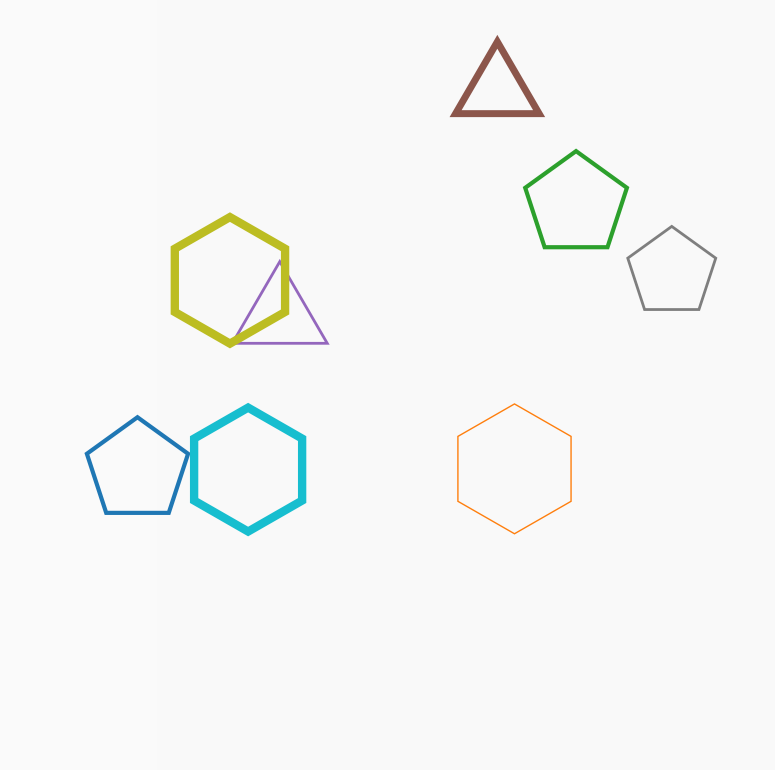[{"shape": "pentagon", "thickness": 1.5, "radius": 0.34, "center": [0.177, 0.389]}, {"shape": "hexagon", "thickness": 0.5, "radius": 0.42, "center": [0.664, 0.391]}, {"shape": "pentagon", "thickness": 1.5, "radius": 0.34, "center": [0.743, 0.735]}, {"shape": "triangle", "thickness": 1, "radius": 0.35, "center": [0.361, 0.59]}, {"shape": "triangle", "thickness": 2.5, "radius": 0.31, "center": [0.642, 0.884]}, {"shape": "pentagon", "thickness": 1, "radius": 0.3, "center": [0.867, 0.646]}, {"shape": "hexagon", "thickness": 3, "radius": 0.41, "center": [0.297, 0.636]}, {"shape": "hexagon", "thickness": 3, "radius": 0.4, "center": [0.32, 0.39]}]